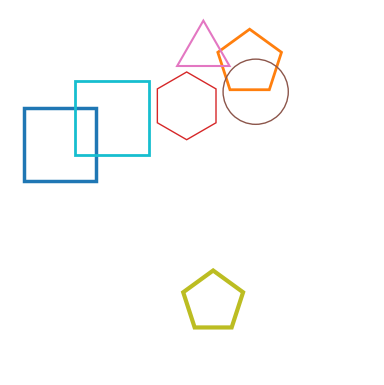[{"shape": "square", "thickness": 2.5, "radius": 0.47, "center": [0.157, 0.625]}, {"shape": "pentagon", "thickness": 2, "radius": 0.43, "center": [0.648, 0.837]}, {"shape": "hexagon", "thickness": 1, "radius": 0.44, "center": [0.485, 0.725]}, {"shape": "circle", "thickness": 1, "radius": 0.42, "center": [0.664, 0.762]}, {"shape": "triangle", "thickness": 1.5, "radius": 0.39, "center": [0.528, 0.868]}, {"shape": "pentagon", "thickness": 3, "radius": 0.41, "center": [0.554, 0.216]}, {"shape": "square", "thickness": 2, "radius": 0.48, "center": [0.29, 0.694]}]